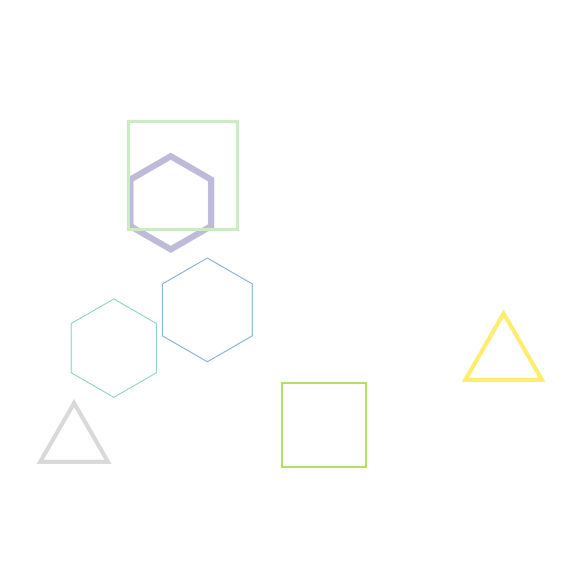[{"shape": "hexagon", "thickness": 0.5, "radius": 0.43, "center": [0.197, 0.396]}, {"shape": "hexagon", "thickness": 3, "radius": 0.4, "center": [0.296, 0.648]}, {"shape": "hexagon", "thickness": 0.5, "radius": 0.45, "center": [0.359, 0.463]}, {"shape": "square", "thickness": 1, "radius": 0.36, "center": [0.561, 0.264]}, {"shape": "triangle", "thickness": 2, "radius": 0.34, "center": [0.128, 0.233]}, {"shape": "square", "thickness": 1.5, "radius": 0.47, "center": [0.316, 0.697]}, {"shape": "triangle", "thickness": 2, "radius": 0.38, "center": [0.872, 0.38]}]